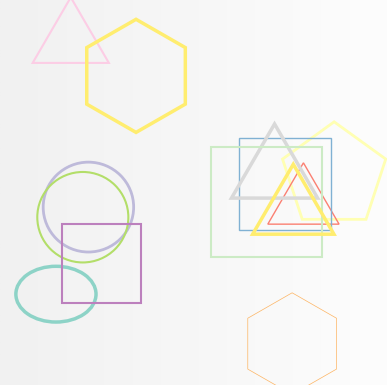[{"shape": "oval", "thickness": 2.5, "radius": 0.52, "center": [0.144, 0.236]}, {"shape": "pentagon", "thickness": 2, "radius": 0.7, "center": [0.862, 0.544]}, {"shape": "circle", "thickness": 2, "radius": 0.58, "center": [0.228, 0.462]}, {"shape": "triangle", "thickness": 1, "radius": 0.53, "center": [0.783, 0.471]}, {"shape": "square", "thickness": 1, "radius": 0.59, "center": [0.736, 0.522]}, {"shape": "hexagon", "thickness": 0.5, "radius": 0.66, "center": [0.754, 0.107]}, {"shape": "circle", "thickness": 1.5, "radius": 0.59, "center": [0.214, 0.436]}, {"shape": "triangle", "thickness": 1.5, "radius": 0.57, "center": [0.183, 0.893]}, {"shape": "triangle", "thickness": 2.5, "radius": 0.64, "center": [0.709, 0.55]}, {"shape": "square", "thickness": 1.5, "radius": 0.51, "center": [0.262, 0.315]}, {"shape": "square", "thickness": 1.5, "radius": 0.72, "center": [0.689, 0.475]}, {"shape": "triangle", "thickness": 2.5, "radius": 0.61, "center": [0.757, 0.452]}, {"shape": "hexagon", "thickness": 2.5, "radius": 0.73, "center": [0.351, 0.803]}]